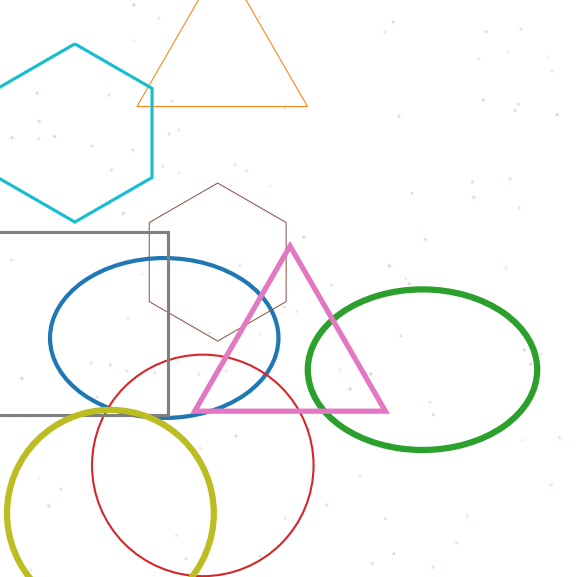[{"shape": "oval", "thickness": 2, "radius": 0.99, "center": [0.284, 0.414]}, {"shape": "triangle", "thickness": 0.5, "radius": 0.85, "center": [0.385, 0.9]}, {"shape": "oval", "thickness": 3, "radius": 0.99, "center": [0.732, 0.359]}, {"shape": "circle", "thickness": 1, "radius": 0.96, "center": [0.351, 0.193]}, {"shape": "hexagon", "thickness": 0.5, "radius": 0.68, "center": [0.377, 0.545]}, {"shape": "triangle", "thickness": 2.5, "radius": 0.95, "center": [0.502, 0.382]}, {"shape": "square", "thickness": 1.5, "radius": 0.8, "center": [0.132, 0.439]}, {"shape": "circle", "thickness": 3, "radius": 0.9, "center": [0.191, 0.11]}, {"shape": "hexagon", "thickness": 1.5, "radius": 0.77, "center": [0.13, 0.769]}]